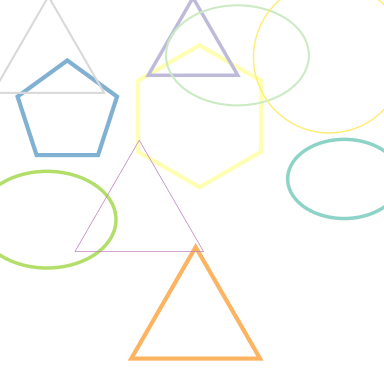[{"shape": "oval", "thickness": 2.5, "radius": 0.73, "center": [0.894, 0.535]}, {"shape": "hexagon", "thickness": 3, "radius": 0.92, "center": [0.518, 0.698]}, {"shape": "triangle", "thickness": 2.5, "radius": 0.67, "center": [0.501, 0.872]}, {"shape": "pentagon", "thickness": 3, "radius": 0.68, "center": [0.175, 0.707]}, {"shape": "triangle", "thickness": 3, "radius": 0.97, "center": [0.508, 0.165]}, {"shape": "oval", "thickness": 2.5, "radius": 0.9, "center": [0.122, 0.429]}, {"shape": "triangle", "thickness": 1.5, "radius": 0.84, "center": [0.126, 0.842]}, {"shape": "triangle", "thickness": 0.5, "radius": 0.96, "center": [0.362, 0.443]}, {"shape": "oval", "thickness": 1.5, "radius": 0.93, "center": [0.617, 0.856]}, {"shape": "circle", "thickness": 1, "radius": 0.98, "center": [0.855, 0.851]}]